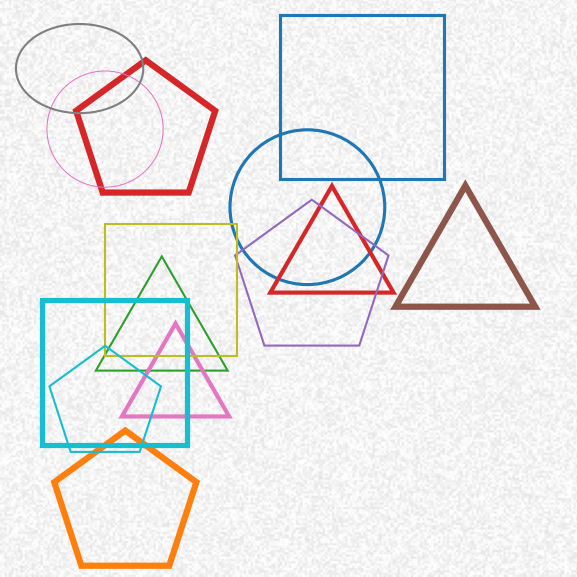[{"shape": "circle", "thickness": 1.5, "radius": 0.67, "center": [0.532, 0.64]}, {"shape": "square", "thickness": 1.5, "radius": 0.71, "center": [0.627, 0.831]}, {"shape": "pentagon", "thickness": 3, "radius": 0.65, "center": [0.217, 0.124]}, {"shape": "triangle", "thickness": 1, "radius": 0.66, "center": [0.28, 0.423]}, {"shape": "triangle", "thickness": 2, "radius": 0.62, "center": [0.575, 0.554]}, {"shape": "pentagon", "thickness": 3, "radius": 0.63, "center": [0.252, 0.768]}, {"shape": "pentagon", "thickness": 1, "radius": 0.7, "center": [0.54, 0.514]}, {"shape": "triangle", "thickness": 3, "radius": 0.7, "center": [0.806, 0.538]}, {"shape": "circle", "thickness": 0.5, "radius": 0.5, "center": [0.182, 0.776]}, {"shape": "triangle", "thickness": 2, "radius": 0.54, "center": [0.304, 0.332]}, {"shape": "oval", "thickness": 1, "radius": 0.55, "center": [0.138, 0.88]}, {"shape": "square", "thickness": 1, "radius": 0.57, "center": [0.296, 0.497]}, {"shape": "square", "thickness": 2.5, "radius": 0.63, "center": [0.198, 0.354]}, {"shape": "pentagon", "thickness": 1, "radius": 0.51, "center": [0.182, 0.299]}]